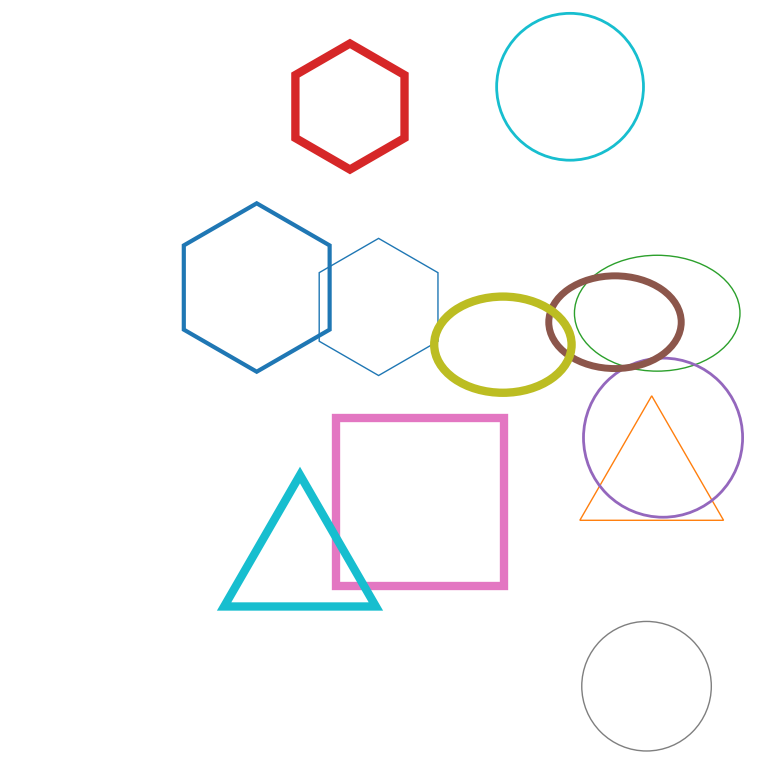[{"shape": "hexagon", "thickness": 0.5, "radius": 0.45, "center": [0.492, 0.601]}, {"shape": "hexagon", "thickness": 1.5, "radius": 0.55, "center": [0.333, 0.627]}, {"shape": "triangle", "thickness": 0.5, "radius": 0.54, "center": [0.846, 0.378]}, {"shape": "oval", "thickness": 0.5, "radius": 0.54, "center": [0.854, 0.593]}, {"shape": "hexagon", "thickness": 3, "radius": 0.41, "center": [0.454, 0.862]}, {"shape": "circle", "thickness": 1, "radius": 0.52, "center": [0.861, 0.432]}, {"shape": "oval", "thickness": 2.5, "radius": 0.43, "center": [0.799, 0.582]}, {"shape": "square", "thickness": 3, "radius": 0.55, "center": [0.545, 0.348]}, {"shape": "circle", "thickness": 0.5, "radius": 0.42, "center": [0.84, 0.109]}, {"shape": "oval", "thickness": 3, "radius": 0.45, "center": [0.653, 0.552]}, {"shape": "triangle", "thickness": 3, "radius": 0.57, "center": [0.39, 0.269]}, {"shape": "circle", "thickness": 1, "radius": 0.48, "center": [0.74, 0.887]}]